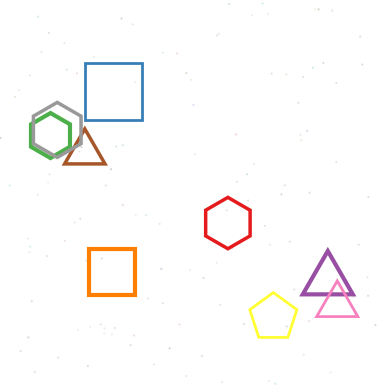[{"shape": "hexagon", "thickness": 2.5, "radius": 0.33, "center": [0.592, 0.421]}, {"shape": "square", "thickness": 2, "radius": 0.37, "center": [0.295, 0.763]}, {"shape": "hexagon", "thickness": 3, "radius": 0.29, "center": [0.131, 0.648]}, {"shape": "triangle", "thickness": 3, "radius": 0.38, "center": [0.851, 0.273]}, {"shape": "square", "thickness": 3, "radius": 0.3, "center": [0.291, 0.293]}, {"shape": "pentagon", "thickness": 2, "radius": 0.32, "center": [0.71, 0.176]}, {"shape": "triangle", "thickness": 2.5, "radius": 0.3, "center": [0.22, 0.605]}, {"shape": "triangle", "thickness": 2, "radius": 0.31, "center": [0.876, 0.209]}, {"shape": "hexagon", "thickness": 2.5, "radius": 0.36, "center": [0.149, 0.663]}]